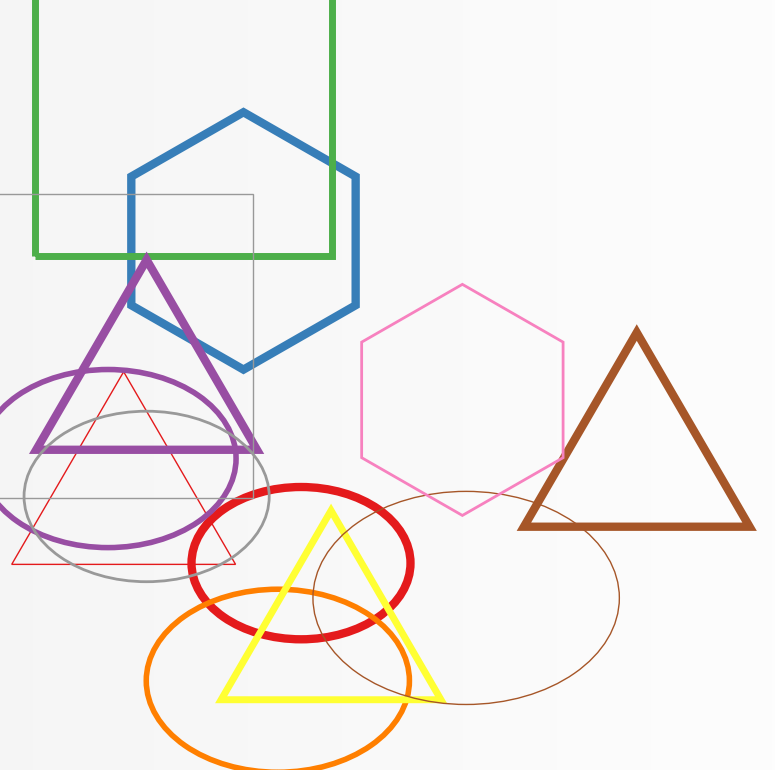[{"shape": "triangle", "thickness": 0.5, "radius": 0.83, "center": [0.16, 0.35]}, {"shape": "oval", "thickness": 3, "radius": 0.71, "center": [0.388, 0.269]}, {"shape": "hexagon", "thickness": 3, "radius": 0.84, "center": [0.314, 0.687]}, {"shape": "square", "thickness": 2.5, "radius": 0.96, "center": [0.237, 0.858]}, {"shape": "oval", "thickness": 2, "radius": 0.83, "center": [0.139, 0.404]}, {"shape": "triangle", "thickness": 3, "radius": 0.82, "center": [0.189, 0.498]}, {"shape": "oval", "thickness": 2, "radius": 0.85, "center": [0.358, 0.116]}, {"shape": "triangle", "thickness": 2.5, "radius": 0.82, "center": [0.427, 0.173]}, {"shape": "triangle", "thickness": 3, "radius": 0.84, "center": [0.822, 0.4]}, {"shape": "oval", "thickness": 0.5, "radius": 0.99, "center": [0.601, 0.223]}, {"shape": "hexagon", "thickness": 1, "radius": 0.75, "center": [0.597, 0.481]}, {"shape": "oval", "thickness": 1, "radius": 0.79, "center": [0.189, 0.355]}, {"shape": "square", "thickness": 0.5, "radius": 0.99, "center": [0.129, 0.551]}]